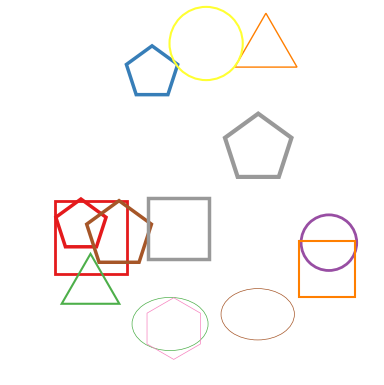[{"shape": "square", "thickness": 2, "radius": 0.47, "center": [0.237, 0.383]}, {"shape": "pentagon", "thickness": 2.5, "radius": 0.34, "center": [0.21, 0.414]}, {"shape": "pentagon", "thickness": 2.5, "radius": 0.35, "center": [0.395, 0.811]}, {"shape": "triangle", "thickness": 1.5, "radius": 0.43, "center": [0.235, 0.254]}, {"shape": "oval", "thickness": 0.5, "radius": 0.49, "center": [0.442, 0.158]}, {"shape": "circle", "thickness": 2, "radius": 0.36, "center": [0.854, 0.37]}, {"shape": "square", "thickness": 1.5, "radius": 0.37, "center": [0.849, 0.301]}, {"shape": "triangle", "thickness": 1, "radius": 0.47, "center": [0.691, 0.872]}, {"shape": "circle", "thickness": 1.5, "radius": 0.48, "center": [0.535, 0.887]}, {"shape": "pentagon", "thickness": 2.5, "radius": 0.44, "center": [0.309, 0.39]}, {"shape": "oval", "thickness": 0.5, "radius": 0.48, "center": [0.669, 0.184]}, {"shape": "hexagon", "thickness": 0.5, "radius": 0.4, "center": [0.451, 0.147]}, {"shape": "pentagon", "thickness": 3, "radius": 0.45, "center": [0.671, 0.614]}, {"shape": "square", "thickness": 2.5, "radius": 0.4, "center": [0.464, 0.406]}]